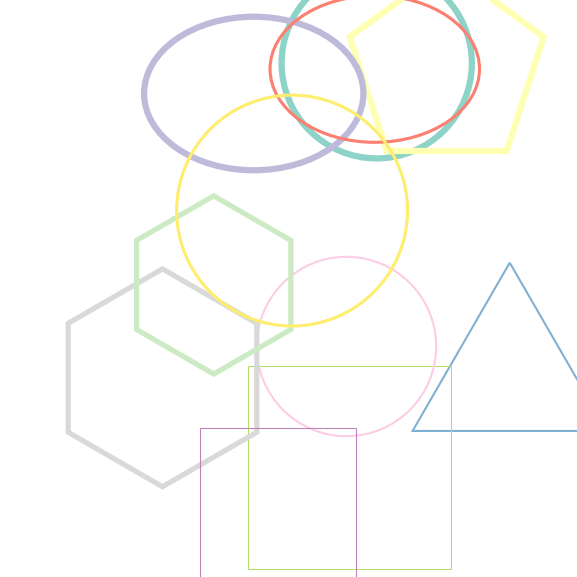[{"shape": "circle", "thickness": 3, "radius": 0.82, "center": [0.652, 0.89]}, {"shape": "pentagon", "thickness": 3, "radius": 0.88, "center": [0.773, 0.881]}, {"shape": "oval", "thickness": 3, "radius": 0.95, "center": [0.439, 0.837]}, {"shape": "oval", "thickness": 1.5, "radius": 0.91, "center": [0.649, 0.88]}, {"shape": "triangle", "thickness": 1, "radius": 0.97, "center": [0.883, 0.35]}, {"shape": "square", "thickness": 0.5, "radius": 0.88, "center": [0.606, 0.189]}, {"shape": "circle", "thickness": 1, "radius": 0.78, "center": [0.6, 0.399]}, {"shape": "hexagon", "thickness": 2.5, "radius": 0.94, "center": [0.281, 0.345]}, {"shape": "square", "thickness": 0.5, "radius": 0.67, "center": [0.481, 0.123]}, {"shape": "hexagon", "thickness": 2.5, "radius": 0.77, "center": [0.37, 0.506]}, {"shape": "circle", "thickness": 1.5, "radius": 1.0, "center": [0.506, 0.635]}]